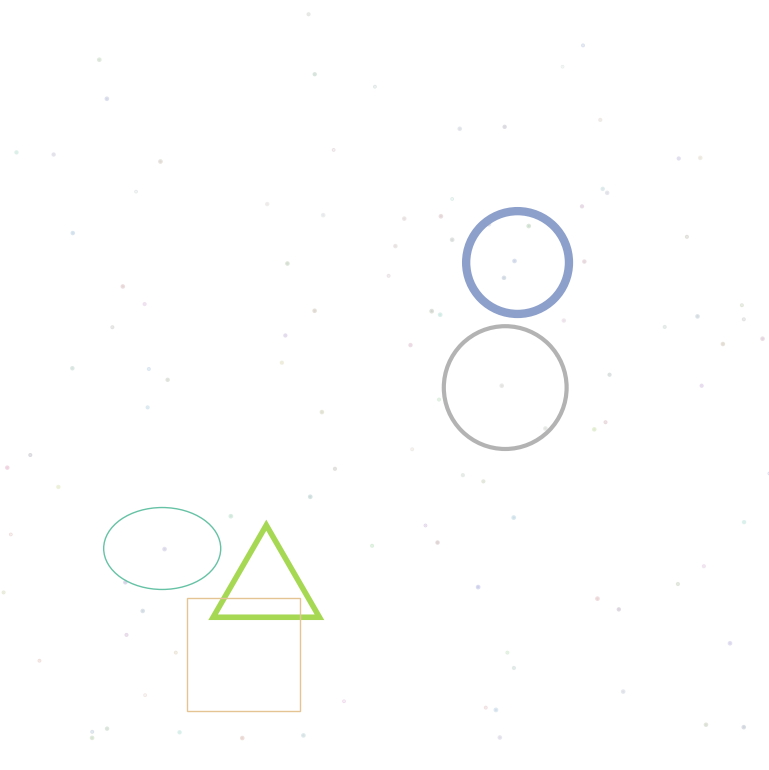[{"shape": "oval", "thickness": 0.5, "radius": 0.38, "center": [0.211, 0.288]}, {"shape": "circle", "thickness": 3, "radius": 0.33, "center": [0.672, 0.659]}, {"shape": "triangle", "thickness": 2, "radius": 0.4, "center": [0.346, 0.238]}, {"shape": "square", "thickness": 0.5, "radius": 0.37, "center": [0.316, 0.15]}, {"shape": "circle", "thickness": 1.5, "radius": 0.4, "center": [0.656, 0.497]}]